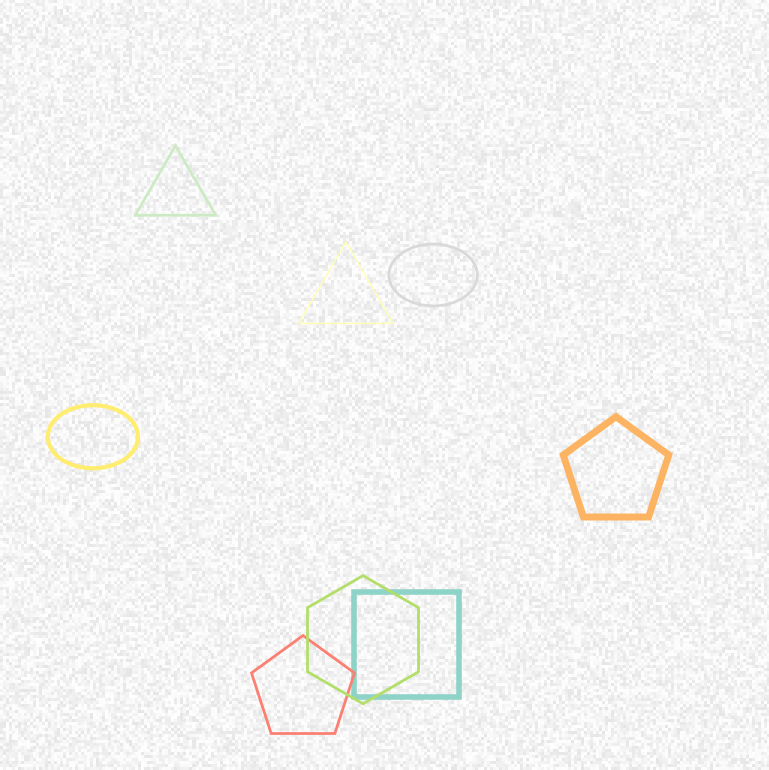[{"shape": "square", "thickness": 2, "radius": 0.34, "center": [0.528, 0.163]}, {"shape": "triangle", "thickness": 0.5, "radius": 0.35, "center": [0.449, 0.615]}, {"shape": "pentagon", "thickness": 1, "radius": 0.35, "center": [0.394, 0.104]}, {"shape": "pentagon", "thickness": 2.5, "radius": 0.36, "center": [0.8, 0.387]}, {"shape": "hexagon", "thickness": 1, "radius": 0.42, "center": [0.471, 0.169]}, {"shape": "oval", "thickness": 1, "radius": 0.29, "center": [0.563, 0.643]}, {"shape": "triangle", "thickness": 1, "radius": 0.3, "center": [0.228, 0.751]}, {"shape": "oval", "thickness": 1.5, "radius": 0.29, "center": [0.121, 0.433]}]